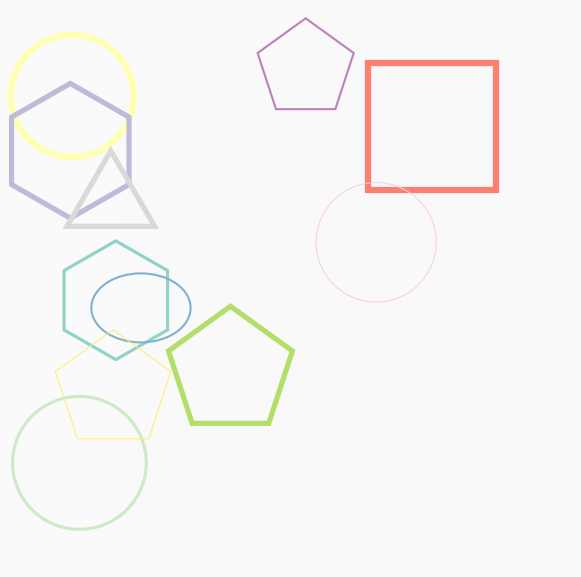[{"shape": "hexagon", "thickness": 1.5, "radius": 0.51, "center": [0.199, 0.479]}, {"shape": "circle", "thickness": 3, "radius": 0.53, "center": [0.124, 0.833]}, {"shape": "hexagon", "thickness": 2.5, "radius": 0.58, "center": [0.121, 0.738]}, {"shape": "square", "thickness": 3, "radius": 0.55, "center": [0.744, 0.781]}, {"shape": "oval", "thickness": 1, "radius": 0.43, "center": [0.243, 0.466]}, {"shape": "pentagon", "thickness": 2.5, "radius": 0.56, "center": [0.396, 0.357]}, {"shape": "circle", "thickness": 0.5, "radius": 0.52, "center": [0.647, 0.58]}, {"shape": "triangle", "thickness": 2.5, "radius": 0.44, "center": [0.191, 0.651]}, {"shape": "pentagon", "thickness": 1, "radius": 0.43, "center": [0.526, 0.88]}, {"shape": "circle", "thickness": 1.5, "radius": 0.58, "center": [0.137, 0.198]}, {"shape": "pentagon", "thickness": 0.5, "radius": 0.52, "center": [0.195, 0.324]}]